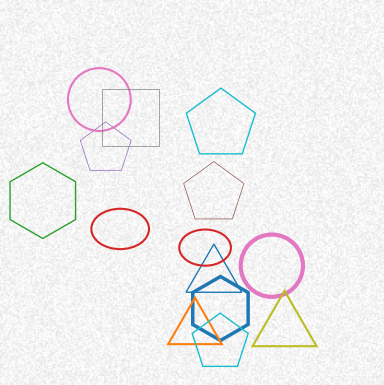[{"shape": "triangle", "thickness": 1, "radius": 0.42, "center": [0.556, 0.283]}, {"shape": "hexagon", "thickness": 2.5, "radius": 0.42, "center": [0.573, 0.199]}, {"shape": "triangle", "thickness": 1.5, "radius": 0.4, "center": [0.506, 0.146]}, {"shape": "hexagon", "thickness": 1, "radius": 0.49, "center": [0.111, 0.479]}, {"shape": "oval", "thickness": 1.5, "radius": 0.34, "center": [0.533, 0.357]}, {"shape": "oval", "thickness": 1.5, "radius": 0.37, "center": [0.312, 0.405]}, {"shape": "pentagon", "thickness": 0.5, "radius": 0.35, "center": [0.275, 0.614]}, {"shape": "pentagon", "thickness": 0.5, "radius": 0.41, "center": [0.555, 0.498]}, {"shape": "circle", "thickness": 1.5, "radius": 0.41, "center": [0.258, 0.741]}, {"shape": "circle", "thickness": 3, "radius": 0.4, "center": [0.706, 0.31]}, {"shape": "square", "thickness": 0.5, "radius": 0.37, "center": [0.339, 0.695]}, {"shape": "triangle", "thickness": 1.5, "radius": 0.48, "center": [0.739, 0.149]}, {"shape": "pentagon", "thickness": 1, "radius": 0.47, "center": [0.574, 0.677]}, {"shape": "pentagon", "thickness": 1, "radius": 0.38, "center": [0.572, 0.11]}]